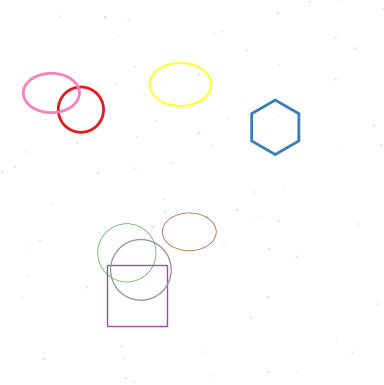[{"shape": "circle", "thickness": 2, "radius": 0.29, "center": [0.21, 0.715]}, {"shape": "hexagon", "thickness": 2, "radius": 0.35, "center": [0.715, 0.669]}, {"shape": "circle", "thickness": 0.5, "radius": 0.38, "center": [0.329, 0.343]}, {"shape": "square", "thickness": 1, "radius": 0.39, "center": [0.356, 0.233]}, {"shape": "oval", "thickness": 1.5, "radius": 0.4, "center": [0.468, 0.781]}, {"shape": "oval", "thickness": 0.5, "radius": 0.35, "center": [0.492, 0.398]}, {"shape": "oval", "thickness": 2, "radius": 0.36, "center": [0.133, 0.759]}, {"shape": "circle", "thickness": 1, "radius": 0.39, "center": [0.366, 0.299]}]